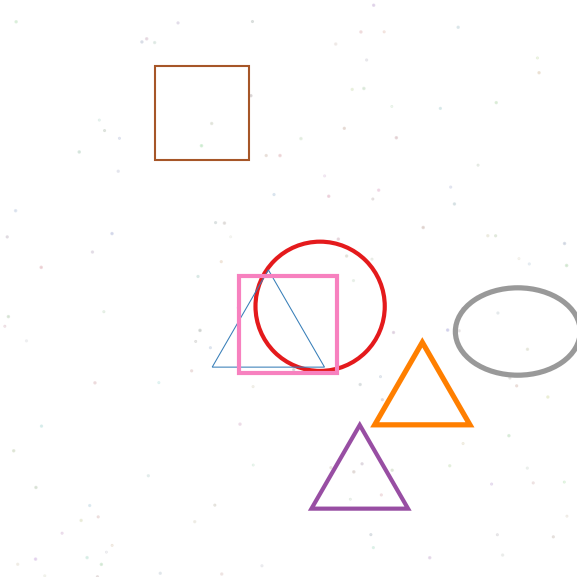[{"shape": "circle", "thickness": 2, "radius": 0.56, "center": [0.554, 0.469]}, {"shape": "triangle", "thickness": 0.5, "radius": 0.56, "center": [0.465, 0.42]}, {"shape": "triangle", "thickness": 2, "radius": 0.48, "center": [0.623, 0.167]}, {"shape": "triangle", "thickness": 2.5, "radius": 0.48, "center": [0.731, 0.311]}, {"shape": "square", "thickness": 1, "radius": 0.41, "center": [0.35, 0.803]}, {"shape": "square", "thickness": 2, "radius": 0.42, "center": [0.498, 0.437]}, {"shape": "oval", "thickness": 2.5, "radius": 0.54, "center": [0.897, 0.425]}]